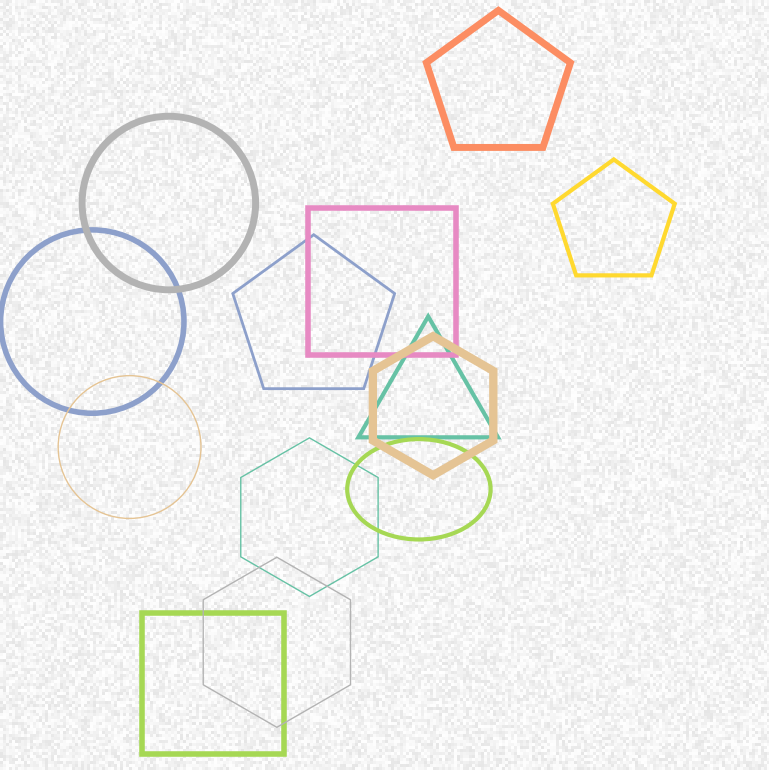[{"shape": "hexagon", "thickness": 0.5, "radius": 0.51, "center": [0.402, 0.328]}, {"shape": "triangle", "thickness": 1.5, "radius": 0.52, "center": [0.556, 0.484]}, {"shape": "pentagon", "thickness": 2.5, "radius": 0.49, "center": [0.647, 0.888]}, {"shape": "circle", "thickness": 2, "radius": 0.6, "center": [0.12, 0.582]}, {"shape": "pentagon", "thickness": 1, "radius": 0.55, "center": [0.407, 0.585]}, {"shape": "square", "thickness": 2, "radius": 0.48, "center": [0.496, 0.635]}, {"shape": "oval", "thickness": 1.5, "radius": 0.47, "center": [0.544, 0.365]}, {"shape": "square", "thickness": 2, "radius": 0.46, "center": [0.277, 0.112]}, {"shape": "pentagon", "thickness": 1.5, "radius": 0.42, "center": [0.797, 0.71]}, {"shape": "hexagon", "thickness": 3, "radius": 0.45, "center": [0.562, 0.473]}, {"shape": "circle", "thickness": 0.5, "radius": 0.46, "center": [0.168, 0.419]}, {"shape": "hexagon", "thickness": 0.5, "radius": 0.55, "center": [0.36, 0.166]}, {"shape": "circle", "thickness": 2.5, "radius": 0.56, "center": [0.219, 0.736]}]